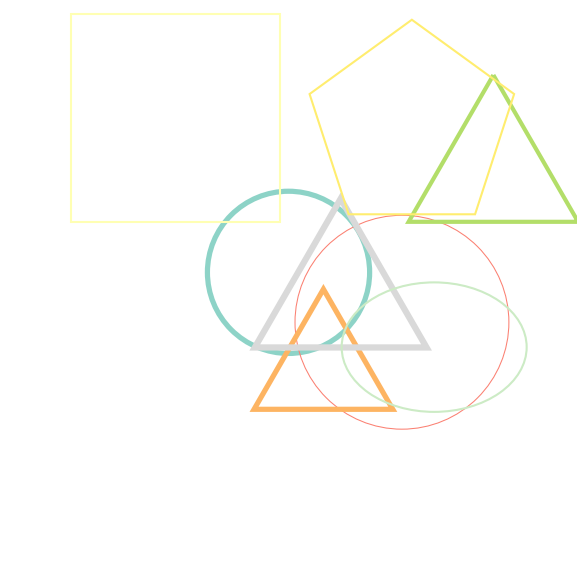[{"shape": "circle", "thickness": 2.5, "radius": 0.7, "center": [0.5, 0.528]}, {"shape": "square", "thickness": 1, "radius": 0.9, "center": [0.304, 0.795]}, {"shape": "circle", "thickness": 0.5, "radius": 0.93, "center": [0.696, 0.441]}, {"shape": "triangle", "thickness": 2.5, "radius": 0.69, "center": [0.56, 0.36]}, {"shape": "triangle", "thickness": 2, "radius": 0.85, "center": [0.854, 0.7]}, {"shape": "triangle", "thickness": 3, "radius": 0.86, "center": [0.59, 0.483]}, {"shape": "oval", "thickness": 1, "radius": 0.8, "center": [0.752, 0.398]}, {"shape": "pentagon", "thickness": 1, "radius": 0.93, "center": [0.713, 0.779]}]